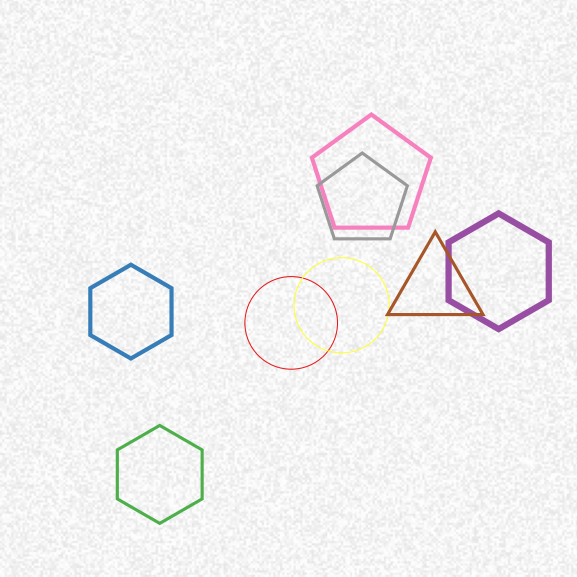[{"shape": "circle", "thickness": 0.5, "radius": 0.4, "center": [0.504, 0.44]}, {"shape": "hexagon", "thickness": 2, "radius": 0.41, "center": [0.227, 0.46]}, {"shape": "hexagon", "thickness": 1.5, "radius": 0.42, "center": [0.277, 0.178]}, {"shape": "hexagon", "thickness": 3, "radius": 0.5, "center": [0.864, 0.529]}, {"shape": "circle", "thickness": 0.5, "radius": 0.41, "center": [0.592, 0.471]}, {"shape": "triangle", "thickness": 1.5, "radius": 0.48, "center": [0.754, 0.502]}, {"shape": "pentagon", "thickness": 2, "radius": 0.54, "center": [0.643, 0.693]}, {"shape": "pentagon", "thickness": 1.5, "radius": 0.41, "center": [0.627, 0.652]}]